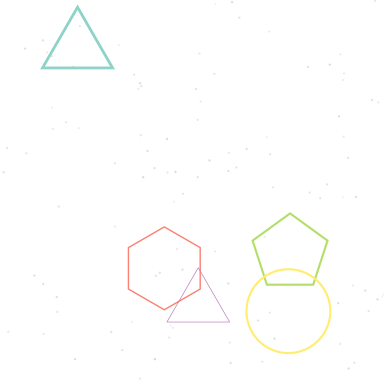[{"shape": "triangle", "thickness": 2, "radius": 0.53, "center": [0.201, 0.876]}, {"shape": "hexagon", "thickness": 1, "radius": 0.54, "center": [0.427, 0.303]}, {"shape": "pentagon", "thickness": 1.5, "radius": 0.51, "center": [0.753, 0.343]}, {"shape": "triangle", "thickness": 0.5, "radius": 0.47, "center": [0.515, 0.211]}, {"shape": "circle", "thickness": 1.5, "radius": 0.54, "center": [0.749, 0.192]}]